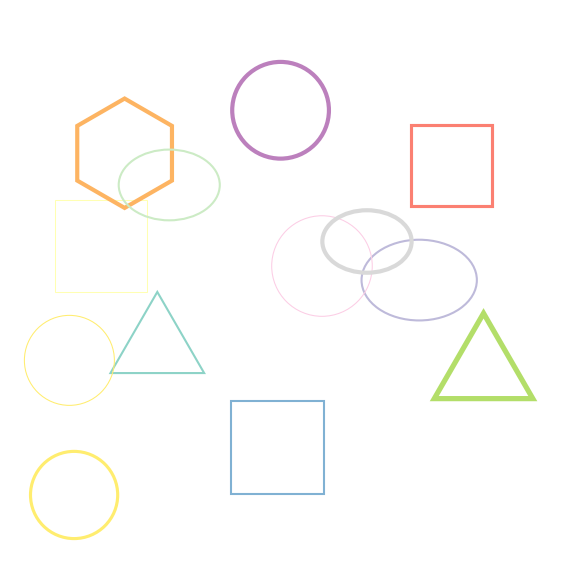[{"shape": "triangle", "thickness": 1, "radius": 0.47, "center": [0.272, 0.4]}, {"shape": "square", "thickness": 0.5, "radius": 0.4, "center": [0.175, 0.574]}, {"shape": "oval", "thickness": 1, "radius": 0.5, "center": [0.726, 0.514]}, {"shape": "square", "thickness": 1.5, "radius": 0.35, "center": [0.782, 0.713]}, {"shape": "square", "thickness": 1, "radius": 0.4, "center": [0.481, 0.224]}, {"shape": "hexagon", "thickness": 2, "radius": 0.47, "center": [0.216, 0.734]}, {"shape": "triangle", "thickness": 2.5, "radius": 0.49, "center": [0.837, 0.358]}, {"shape": "circle", "thickness": 0.5, "radius": 0.44, "center": [0.558, 0.538]}, {"shape": "oval", "thickness": 2, "radius": 0.39, "center": [0.635, 0.581]}, {"shape": "circle", "thickness": 2, "radius": 0.42, "center": [0.486, 0.808]}, {"shape": "oval", "thickness": 1, "radius": 0.44, "center": [0.293, 0.679]}, {"shape": "circle", "thickness": 0.5, "radius": 0.39, "center": [0.12, 0.375]}, {"shape": "circle", "thickness": 1.5, "radius": 0.38, "center": [0.128, 0.142]}]